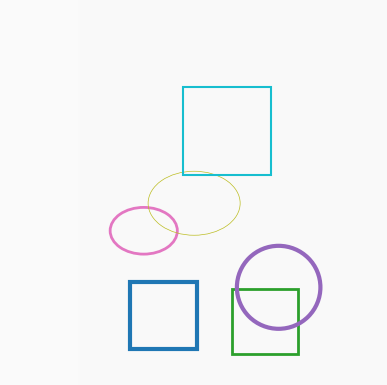[{"shape": "square", "thickness": 3, "radius": 0.44, "center": [0.422, 0.182]}, {"shape": "square", "thickness": 2, "radius": 0.42, "center": [0.683, 0.165]}, {"shape": "circle", "thickness": 3, "radius": 0.54, "center": [0.719, 0.254]}, {"shape": "oval", "thickness": 2, "radius": 0.43, "center": [0.371, 0.401]}, {"shape": "oval", "thickness": 0.5, "radius": 0.59, "center": [0.501, 0.472]}, {"shape": "square", "thickness": 1.5, "radius": 0.57, "center": [0.585, 0.66]}]